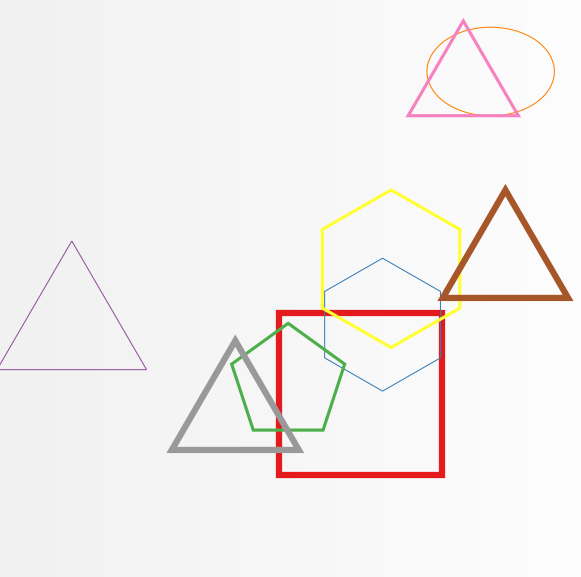[{"shape": "square", "thickness": 3, "radius": 0.7, "center": [0.62, 0.316]}, {"shape": "hexagon", "thickness": 0.5, "radius": 0.58, "center": [0.658, 0.437]}, {"shape": "pentagon", "thickness": 1.5, "radius": 0.51, "center": [0.496, 0.337]}, {"shape": "triangle", "thickness": 0.5, "radius": 0.74, "center": [0.123, 0.433]}, {"shape": "oval", "thickness": 0.5, "radius": 0.55, "center": [0.844, 0.875]}, {"shape": "hexagon", "thickness": 1.5, "radius": 0.68, "center": [0.673, 0.534]}, {"shape": "triangle", "thickness": 3, "radius": 0.62, "center": [0.87, 0.545]}, {"shape": "triangle", "thickness": 1.5, "radius": 0.55, "center": [0.797, 0.853]}, {"shape": "triangle", "thickness": 3, "radius": 0.63, "center": [0.405, 0.283]}]